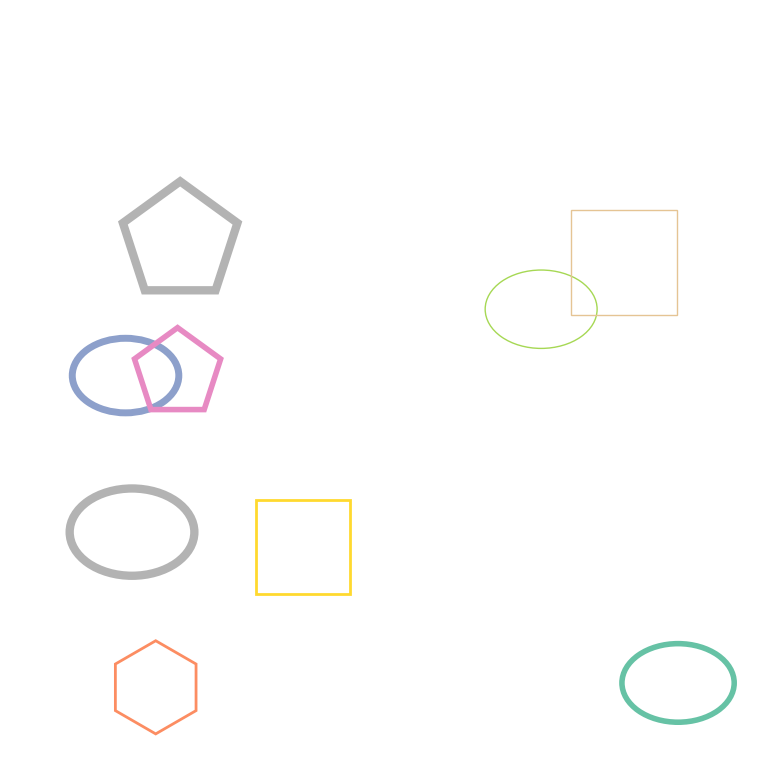[{"shape": "oval", "thickness": 2, "radius": 0.36, "center": [0.881, 0.113]}, {"shape": "hexagon", "thickness": 1, "radius": 0.3, "center": [0.202, 0.107]}, {"shape": "oval", "thickness": 2.5, "radius": 0.35, "center": [0.163, 0.512]}, {"shape": "pentagon", "thickness": 2, "radius": 0.29, "center": [0.231, 0.516]}, {"shape": "oval", "thickness": 0.5, "radius": 0.36, "center": [0.703, 0.598]}, {"shape": "square", "thickness": 1, "radius": 0.31, "center": [0.393, 0.29]}, {"shape": "square", "thickness": 0.5, "radius": 0.34, "center": [0.81, 0.659]}, {"shape": "oval", "thickness": 3, "radius": 0.4, "center": [0.171, 0.309]}, {"shape": "pentagon", "thickness": 3, "radius": 0.39, "center": [0.234, 0.686]}]